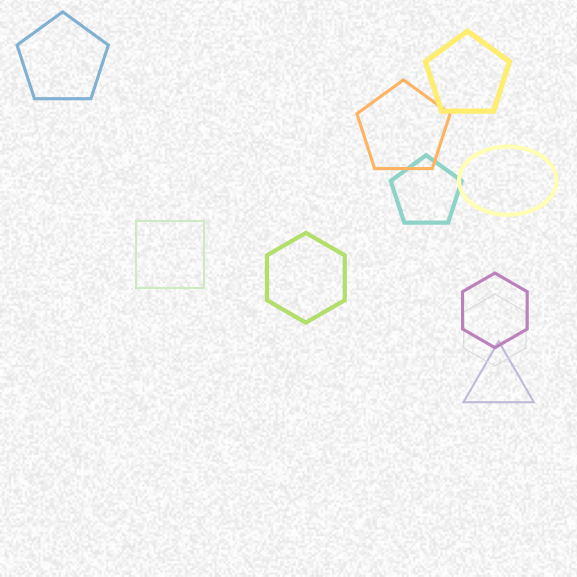[{"shape": "pentagon", "thickness": 2, "radius": 0.32, "center": [0.738, 0.666]}, {"shape": "oval", "thickness": 2, "radius": 0.42, "center": [0.879, 0.686]}, {"shape": "triangle", "thickness": 1, "radius": 0.35, "center": [0.863, 0.338]}, {"shape": "pentagon", "thickness": 1.5, "radius": 0.42, "center": [0.109, 0.895]}, {"shape": "pentagon", "thickness": 1.5, "radius": 0.42, "center": [0.699, 0.776]}, {"shape": "hexagon", "thickness": 2, "radius": 0.39, "center": [0.53, 0.518]}, {"shape": "hexagon", "thickness": 0.5, "radius": 0.31, "center": [0.857, 0.428]}, {"shape": "hexagon", "thickness": 1.5, "radius": 0.32, "center": [0.857, 0.462]}, {"shape": "square", "thickness": 1, "radius": 0.29, "center": [0.294, 0.558]}, {"shape": "pentagon", "thickness": 2.5, "radius": 0.38, "center": [0.81, 0.869]}]